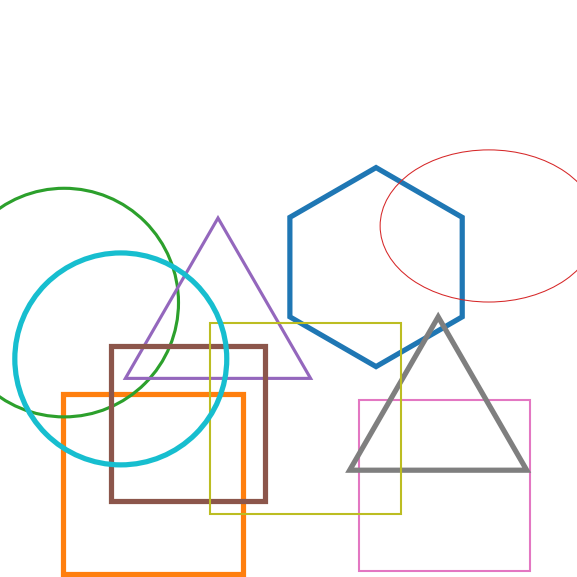[{"shape": "hexagon", "thickness": 2.5, "radius": 0.86, "center": [0.651, 0.537]}, {"shape": "square", "thickness": 2.5, "radius": 0.78, "center": [0.264, 0.162]}, {"shape": "circle", "thickness": 1.5, "radius": 0.99, "center": [0.111, 0.475]}, {"shape": "oval", "thickness": 0.5, "radius": 0.94, "center": [0.846, 0.608]}, {"shape": "triangle", "thickness": 1.5, "radius": 0.93, "center": [0.377, 0.436]}, {"shape": "square", "thickness": 2.5, "radius": 0.67, "center": [0.326, 0.266]}, {"shape": "square", "thickness": 1, "radius": 0.74, "center": [0.769, 0.159]}, {"shape": "triangle", "thickness": 2.5, "radius": 0.89, "center": [0.759, 0.273]}, {"shape": "square", "thickness": 1, "radius": 0.83, "center": [0.529, 0.275]}, {"shape": "circle", "thickness": 2.5, "radius": 0.92, "center": [0.209, 0.378]}]